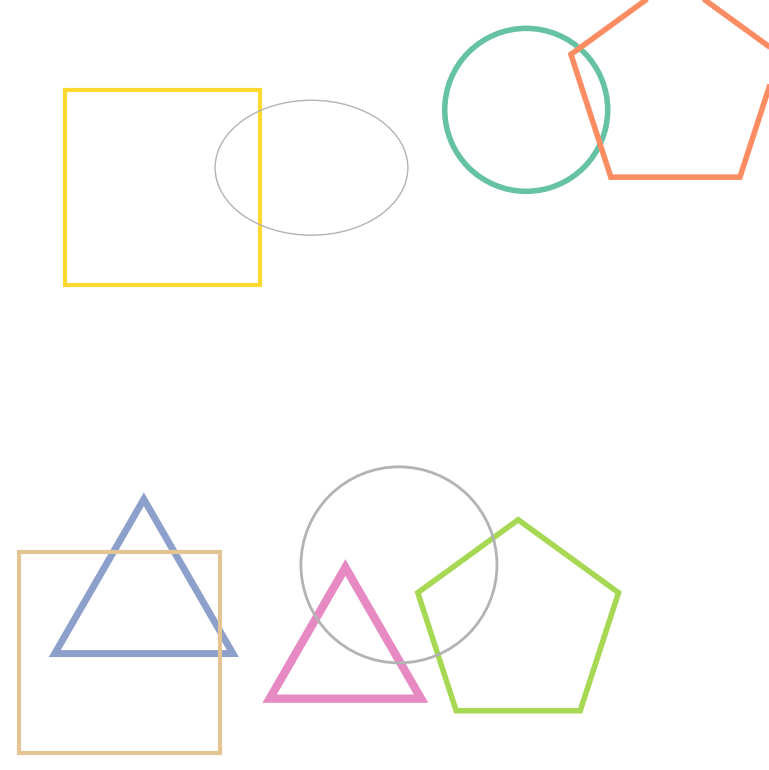[{"shape": "circle", "thickness": 2, "radius": 0.53, "center": [0.683, 0.857]}, {"shape": "pentagon", "thickness": 2, "radius": 0.71, "center": [0.877, 0.885]}, {"shape": "triangle", "thickness": 2.5, "radius": 0.67, "center": [0.187, 0.218]}, {"shape": "triangle", "thickness": 3, "radius": 0.57, "center": [0.449, 0.149]}, {"shape": "pentagon", "thickness": 2, "radius": 0.69, "center": [0.673, 0.188]}, {"shape": "square", "thickness": 1.5, "radius": 0.63, "center": [0.211, 0.756]}, {"shape": "square", "thickness": 1.5, "radius": 0.65, "center": [0.155, 0.153]}, {"shape": "oval", "thickness": 0.5, "radius": 0.63, "center": [0.405, 0.782]}, {"shape": "circle", "thickness": 1, "radius": 0.64, "center": [0.518, 0.266]}]